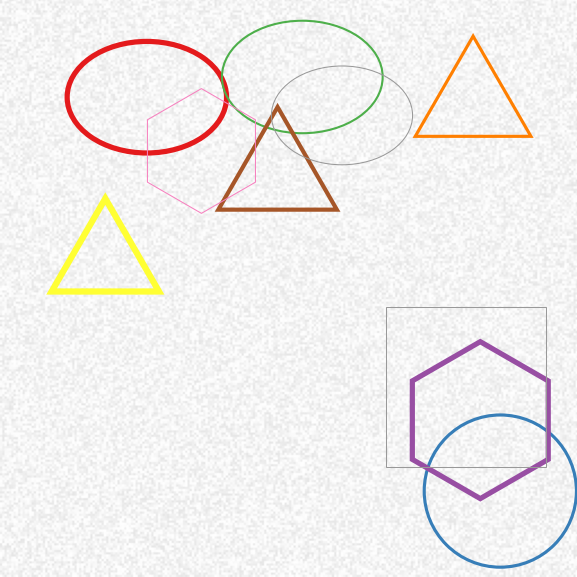[{"shape": "oval", "thickness": 2.5, "radius": 0.69, "center": [0.254, 0.831]}, {"shape": "circle", "thickness": 1.5, "radius": 0.66, "center": [0.866, 0.149]}, {"shape": "oval", "thickness": 1, "radius": 0.7, "center": [0.523, 0.866]}, {"shape": "hexagon", "thickness": 2.5, "radius": 0.68, "center": [0.832, 0.272]}, {"shape": "triangle", "thickness": 1.5, "radius": 0.58, "center": [0.819, 0.821]}, {"shape": "triangle", "thickness": 3, "radius": 0.54, "center": [0.182, 0.548]}, {"shape": "triangle", "thickness": 2, "radius": 0.59, "center": [0.481, 0.695]}, {"shape": "hexagon", "thickness": 0.5, "radius": 0.54, "center": [0.349, 0.738]}, {"shape": "oval", "thickness": 0.5, "radius": 0.61, "center": [0.592, 0.799]}, {"shape": "square", "thickness": 0.5, "radius": 0.7, "center": [0.807, 0.329]}]